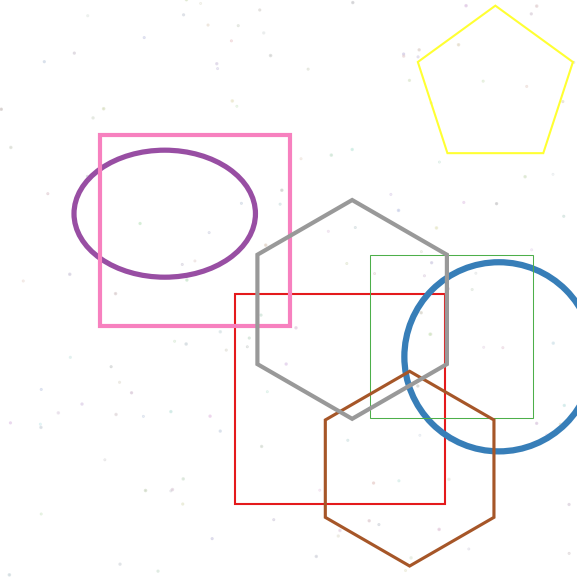[{"shape": "square", "thickness": 1, "radius": 0.91, "center": [0.589, 0.308]}, {"shape": "circle", "thickness": 3, "radius": 0.82, "center": [0.864, 0.381]}, {"shape": "square", "thickness": 0.5, "radius": 0.7, "center": [0.781, 0.416]}, {"shape": "oval", "thickness": 2.5, "radius": 0.79, "center": [0.285, 0.629]}, {"shape": "pentagon", "thickness": 1, "radius": 0.71, "center": [0.858, 0.848]}, {"shape": "hexagon", "thickness": 1.5, "radius": 0.84, "center": [0.709, 0.188]}, {"shape": "square", "thickness": 2, "radius": 0.82, "center": [0.337, 0.6]}, {"shape": "hexagon", "thickness": 2, "radius": 0.95, "center": [0.61, 0.463]}]